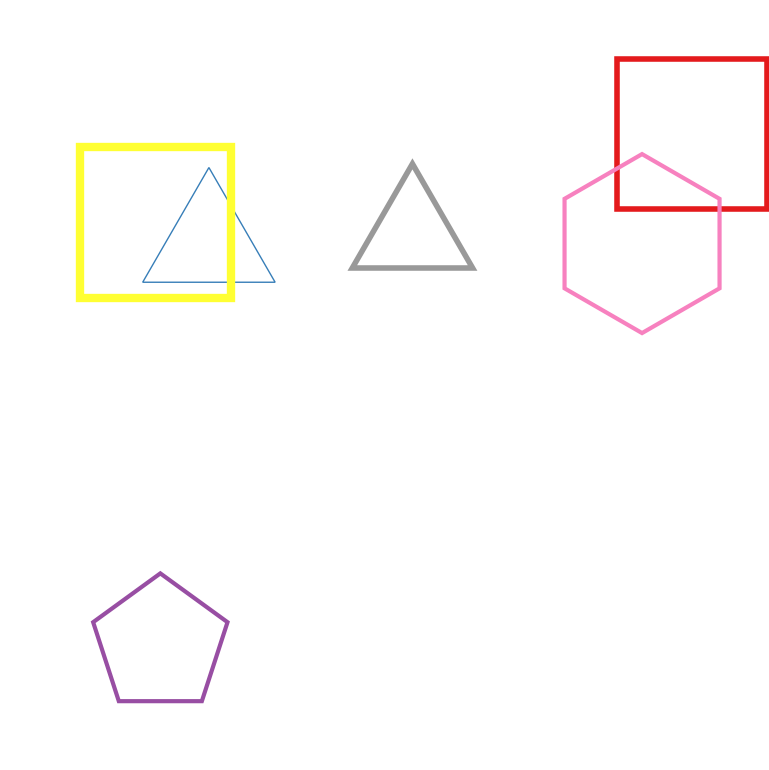[{"shape": "square", "thickness": 2, "radius": 0.49, "center": [0.898, 0.826]}, {"shape": "triangle", "thickness": 0.5, "radius": 0.5, "center": [0.271, 0.683]}, {"shape": "pentagon", "thickness": 1.5, "radius": 0.46, "center": [0.208, 0.164]}, {"shape": "square", "thickness": 3, "radius": 0.49, "center": [0.202, 0.71]}, {"shape": "hexagon", "thickness": 1.5, "radius": 0.58, "center": [0.834, 0.684]}, {"shape": "triangle", "thickness": 2, "radius": 0.45, "center": [0.536, 0.697]}]